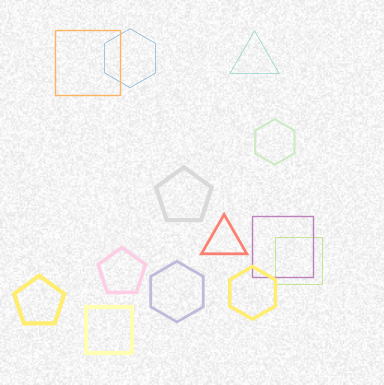[{"shape": "triangle", "thickness": 0.5, "radius": 0.37, "center": [0.661, 0.846]}, {"shape": "square", "thickness": 3, "radius": 0.3, "center": [0.283, 0.143]}, {"shape": "hexagon", "thickness": 2, "radius": 0.39, "center": [0.46, 0.243]}, {"shape": "triangle", "thickness": 2, "radius": 0.34, "center": [0.582, 0.375]}, {"shape": "hexagon", "thickness": 0.5, "radius": 0.38, "center": [0.338, 0.849]}, {"shape": "square", "thickness": 1, "radius": 0.42, "center": [0.227, 0.837]}, {"shape": "square", "thickness": 0.5, "radius": 0.31, "center": [0.777, 0.323]}, {"shape": "pentagon", "thickness": 2.5, "radius": 0.32, "center": [0.316, 0.293]}, {"shape": "pentagon", "thickness": 3, "radius": 0.38, "center": [0.478, 0.49]}, {"shape": "square", "thickness": 1, "radius": 0.39, "center": [0.733, 0.359]}, {"shape": "hexagon", "thickness": 1.5, "radius": 0.29, "center": [0.714, 0.631]}, {"shape": "pentagon", "thickness": 3, "radius": 0.34, "center": [0.102, 0.216]}, {"shape": "hexagon", "thickness": 2.5, "radius": 0.34, "center": [0.656, 0.239]}]